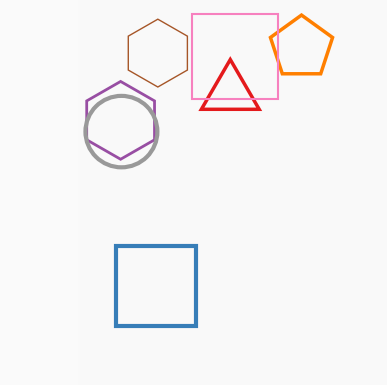[{"shape": "triangle", "thickness": 2.5, "radius": 0.43, "center": [0.594, 0.759]}, {"shape": "square", "thickness": 3, "radius": 0.52, "center": [0.403, 0.258]}, {"shape": "hexagon", "thickness": 2, "radius": 0.51, "center": [0.311, 0.687]}, {"shape": "pentagon", "thickness": 2.5, "radius": 0.42, "center": [0.778, 0.877]}, {"shape": "hexagon", "thickness": 1, "radius": 0.44, "center": [0.407, 0.862]}, {"shape": "square", "thickness": 1.5, "radius": 0.55, "center": [0.606, 0.852]}, {"shape": "circle", "thickness": 3, "radius": 0.46, "center": [0.313, 0.658]}]